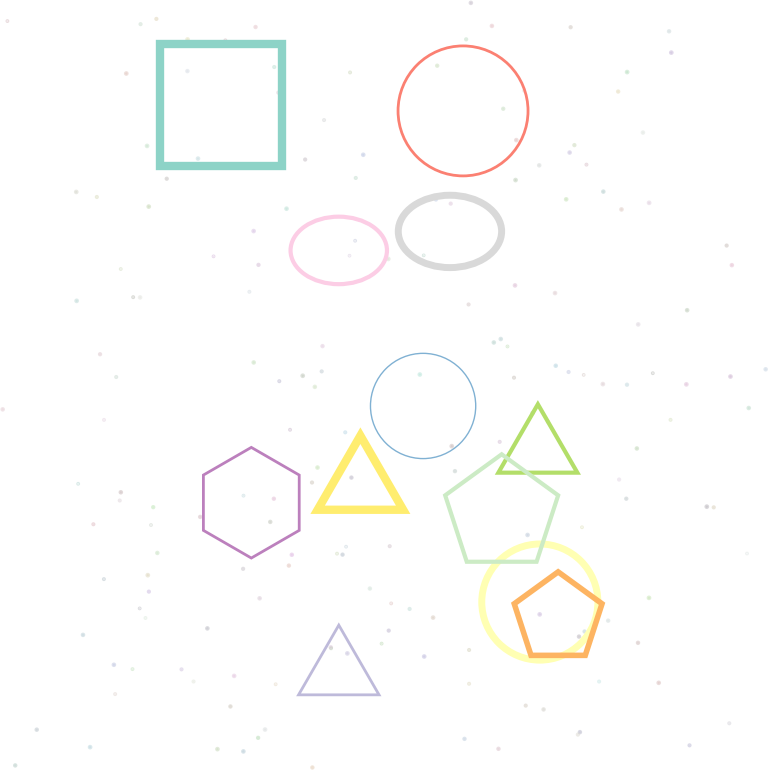[{"shape": "square", "thickness": 3, "radius": 0.4, "center": [0.286, 0.864]}, {"shape": "circle", "thickness": 2.5, "radius": 0.38, "center": [0.701, 0.218]}, {"shape": "triangle", "thickness": 1, "radius": 0.3, "center": [0.44, 0.128]}, {"shape": "circle", "thickness": 1, "radius": 0.42, "center": [0.601, 0.856]}, {"shape": "circle", "thickness": 0.5, "radius": 0.34, "center": [0.549, 0.473]}, {"shape": "pentagon", "thickness": 2, "radius": 0.3, "center": [0.725, 0.197]}, {"shape": "triangle", "thickness": 1.5, "radius": 0.3, "center": [0.699, 0.416]}, {"shape": "oval", "thickness": 1.5, "radius": 0.31, "center": [0.44, 0.675]}, {"shape": "oval", "thickness": 2.5, "radius": 0.34, "center": [0.584, 0.699]}, {"shape": "hexagon", "thickness": 1, "radius": 0.36, "center": [0.326, 0.347]}, {"shape": "pentagon", "thickness": 1.5, "radius": 0.39, "center": [0.652, 0.333]}, {"shape": "triangle", "thickness": 3, "radius": 0.32, "center": [0.468, 0.37]}]